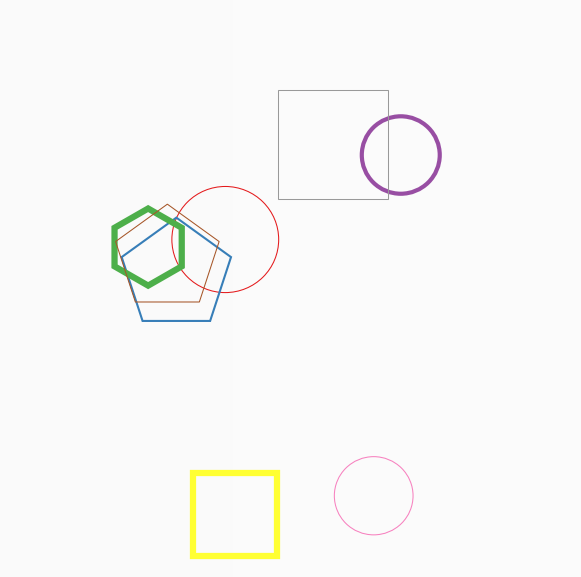[{"shape": "circle", "thickness": 0.5, "radius": 0.46, "center": [0.388, 0.584]}, {"shape": "pentagon", "thickness": 1, "radius": 0.49, "center": [0.303, 0.523]}, {"shape": "hexagon", "thickness": 3, "radius": 0.33, "center": [0.255, 0.571]}, {"shape": "circle", "thickness": 2, "radius": 0.34, "center": [0.689, 0.731]}, {"shape": "square", "thickness": 3, "radius": 0.36, "center": [0.405, 0.108]}, {"shape": "pentagon", "thickness": 0.5, "radius": 0.47, "center": [0.288, 0.552]}, {"shape": "circle", "thickness": 0.5, "radius": 0.34, "center": [0.643, 0.141]}, {"shape": "square", "thickness": 0.5, "radius": 0.47, "center": [0.573, 0.749]}]